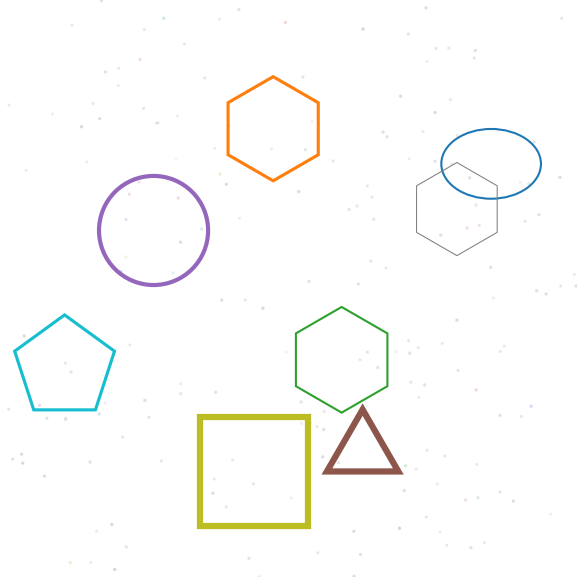[{"shape": "oval", "thickness": 1, "radius": 0.43, "center": [0.85, 0.715]}, {"shape": "hexagon", "thickness": 1.5, "radius": 0.45, "center": [0.473, 0.776]}, {"shape": "hexagon", "thickness": 1, "radius": 0.46, "center": [0.592, 0.376]}, {"shape": "circle", "thickness": 2, "radius": 0.47, "center": [0.266, 0.6]}, {"shape": "triangle", "thickness": 3, "radius": 0.36, "center": [0.628, 0.218]}, {"shape": "hexagon", "thickness": 0.5, "radius": 0.4, "center": [0.791, 0.637]}, {"shape": "square", "thickness": 3, "radius": 0.47, "center": [0.44, 0.182]}, {"shape": "pentagon", "thickness": 1.5, "radius": 0.45, "center": [0.112, 0.363]}]